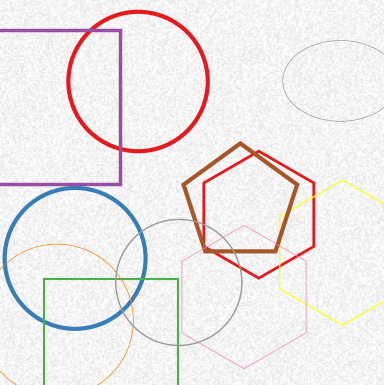[{"shape": "hexagon", "thickness": 2, "radius": 0.82, "center": [0.672, 0.442]}, {"shape": "circle", "thickness": 3, "radius": 0.91, "center": [0.359, 0.788]}, {"shape": "circle", "thickness": 3, "radius": 0.92, "center": [0.195, 0.329]}, {"shape": "square", "thickness": 1.5, "radius": 0.87, "center": [0.287, 0.101]}, {"shape": "square", "thickness": 2.5, "radius": 1.0, "center": [0.112, 0.721]}, {"shape": "circle", "thickness": 0.5, "radius": 0.99, "center": [0.148, 0.168]}, {"shape": "hexagon", "thickness": 1, "radius": 0.94, "center": [0.89, 0.344]}, {"shape": "pentagon", "thickness": 3, "radius": 0.78, "center": [0.624, 0.473]}, {"shape": "hexagon", "thickness": 0.5, "radius": 0.93, "center": [0.634, 0.228]}, {"shape": "oval", "thickness": 0.5, "radius": 0.75, "center": [0.884, 0.79]}, {"shape": "circle", "thickness": 1, "radius": 0.82, "center": [0.465, 0.266]}]